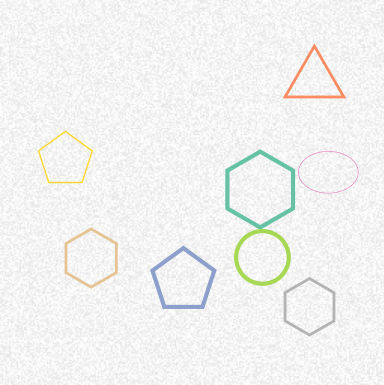[{"shape": "hexagon", "thickness": 3, "radius": 0.49, "center": [0.676, 0.508]}, {"shape": "triangle", "thickness": 2, "radius": 0.44, "center": [0.817, 0.792]}, {"shape": "pentagon", "thickness": 3, "radius": 0.42, "center": [0.476, 0.271]}, {"shape": "oval", "thickness": 0.5, "radius": 0.39, "center": [0.853, 0.553]}, {"shape": "circle", "thickness": 3, "radius": 0.34, "center": [0.682, 0.331]}, {"shape": "pentagon", "thickness": 1, "radius": 0.37, "center": [0.17, 0.585]}, {"shape": "hexagon", "thickness": 2, "radius": 0.38, "center": [0.237, 0.33]}, {"shape": "hexagon", "thickness": 2, "radius": 0.37, "center": [0.804, 0.203]}]